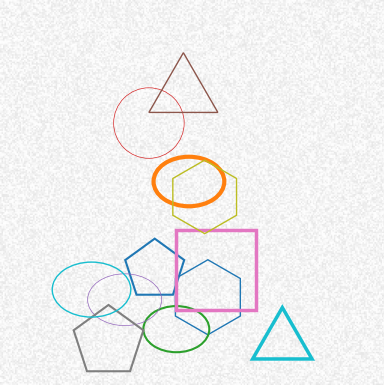[{"shape": "pentagon", "thickness": 1.5, "radius": 0.4, "center": [0.402, 0.3]}, {"shape": "hexagon", "thickness": 1, "radius": 0.49, "center": [0.54, 0.228]}, {"shape": "oval", "thickness": 3, "radius": 0.46, "center": [0.491, 0.529]}, {"shape": "oval", "thickness": 1.5, "radius": 0.43, "center": [0.458, 0.145]}, {"shape": "circle", "thickness": 0.5, "radius": 0.46, "center": [0.387, 0.68]}, {"shape": "oval", "thickness": 0.5, "radius": 0.48, "center": [0.324, 0.221]}, {"shape": "triangle", "thickness": 1, "radius": 0.52, "center": [0.476, 0.76]}, {"shape": "square", "thickness": 2.5, "radius": 0.52, "center": [0.56, 0.3]}, {"shape": "pentagon", "thickness": 1.5, "radius": 0.48, "center": [0.282, 0.113]}, {"shape": "hexagon", "thickness": 1, "radius": 0.48, "center": [0.532, 0.489]}, {"shape": "oval", "thickness": 1, "radius": 0.51, "center": [0.238, 0.248]}, {"shape": "triangle", "thickness": 2.5, "radius": 0.45, "center": [0.733, 0.112]}]